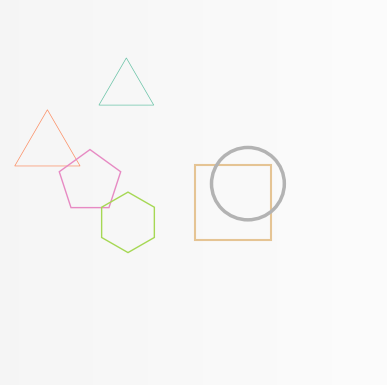[{"shape": "triangle", "thickness": 0.5, "radius": 0.41, "center": [0.326, 0.768]}, {"shape": "triangle", "thickness": 0.5, "radius": 0.49, "center": [0.122, 0.618]}, {"shape": "pentagon", "thickness": 1, "radius": 0.42, "center": [0.232, 0.528]}, {"shape": "hexagon", "thickness": 1, "radius": 0.39, "center": [0.33, 0.422]}, {"shape": "square", "thickness": 1.5, "radius": 0.49, "center": [0.601, 0.473]}, {"shape": "circle", "thickness": 2.5, "radius": 0.47, "center": [0.64, 0.523]}]